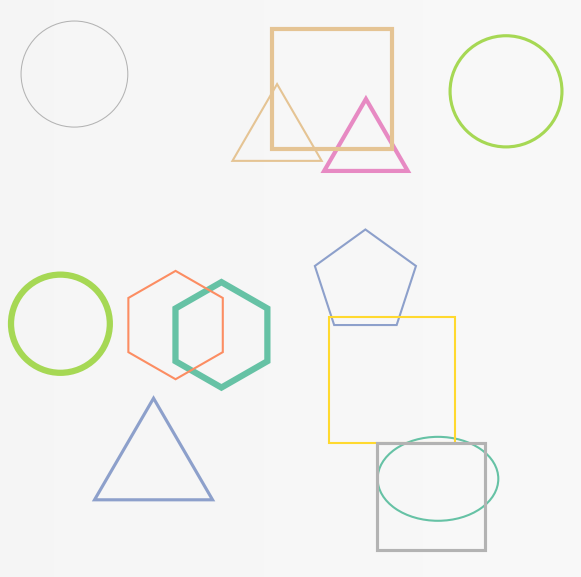[{"shape": "hexagon", "thickness": 3, "radius": 0.46, "center": [0.381, 0.419]}, {"shape": "oval", "thickness": 1, "radius": 0.52, "center": [0.753, 0.17]}, {"shape": "hexagon", "thickness": 1, "radius": 0.47, "center": [0.302, 0.436]}, {"shape": "pentagon", "thickness": 1, "radius": 0.46, "center": [0.629, 0.51]}, {"shape": "triangle", "thickness": 1.5, "radius": 0.59, "center": [0.264, 0.192]}, {"shape": "triangle", "thickness": 2, "radius": 0.42, "center": [0.63, 0.745]}, {"shape": "circle", "thickness": 3, "radius": 0.43, "center": [0.104, 0.439]}, {"shape": "circle", "thickness": 1.5, "radius": 0.48, "center": [0.871, 0.841]}, {"shape": "square", "thickness": 1, "radius": 0.54, "center": [0.674, 0.341]}, {"shape": "triangle", "thickness": 1, "radius": 0.44, "center": [0.477, 0.765]}, {"shape": "square", "thickness": 2, "radius": 0.52, "center": [0.571, 0.845]}, {"shape": "square", "thickness": 1.5, "radius": 0.46, "center": [0.742, 0.14]}, {"shape": "circle", "thickness": 0.5, "radius": 0.46, "center": [0.128, 0.871]}]